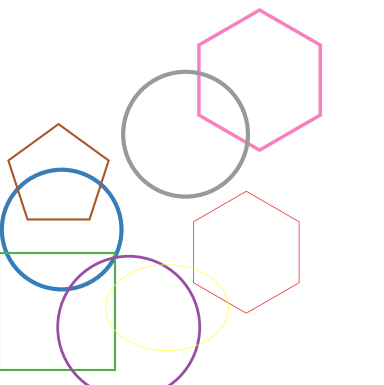[{"shape": "hexagon", "thickness": 0.5, "radius": 0.79, "center": [0.64, 0.345]}, {"shape": "circle", "thickness": 3, "radius": 0.78, "center": [0.16, 0.404]}, {"shape": "square", "thickness": 1.5, "radius": 0.75, "center": [0.149, 0.191]}, {"shape": "circle", "thickness": 2, "radius": 0.92, "center": [0.334, 0.15]}, {"shape": "oval", "thickness": 0.5, "radius": 0.8, "center": [0.434, 0.201]}, {"shape": "pentagon", "thickness": 1.5, "radius": 0.68, "center": [0.152, 0.541]}, {"shape": "hexagon", "thickness": 2.5, "radius": 0.91, "center": [0.674, 0.792]}, {"shape": "circle", "thickness": 3, "radius": 0.81, "center": [0.482, 0.651]}]